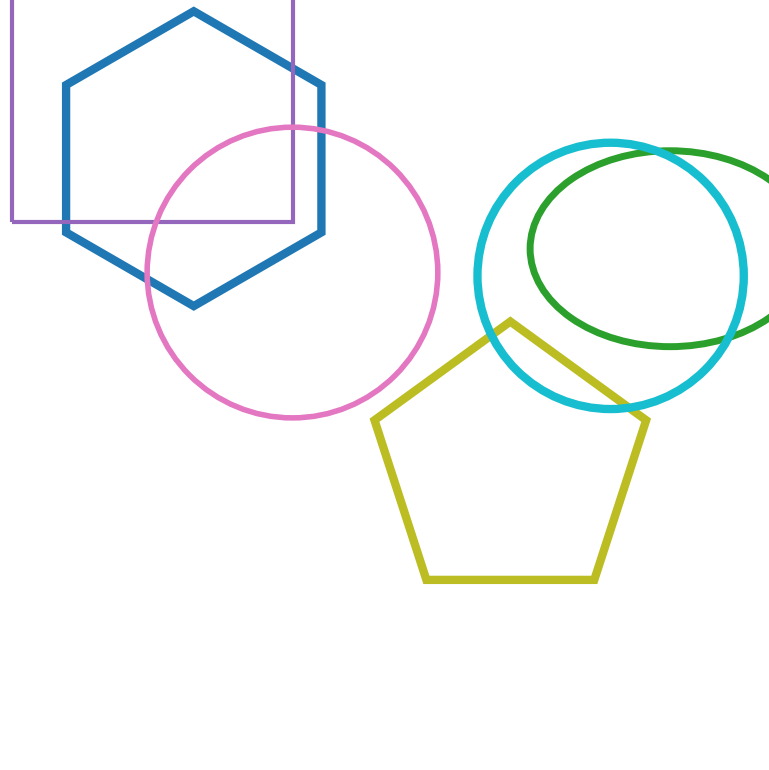[{"shape": "hexagon", "thickness": 3, "radius": 0.96, "center": [0.252, 0.794]}, {"shape": "oval", "thickness": 2.5, "radius": 0.91, "center": [0.87, 0.677]}, {"shape": "square", "thickness": 1.5, "radius": 0.91, "center": [0.198, 0.894]}, {"shape": "circle", "thickness": 2, "radius": 0.94, "center": [0.38, 0.646]}, {"shape": "pentagon", "thickness": 3, "radius": 0.93, "center": [0.663, 0.397]}, {"shape": "circle", "thickness": 3, "radius": 0.86, "center": [0.793, 0.642]}]